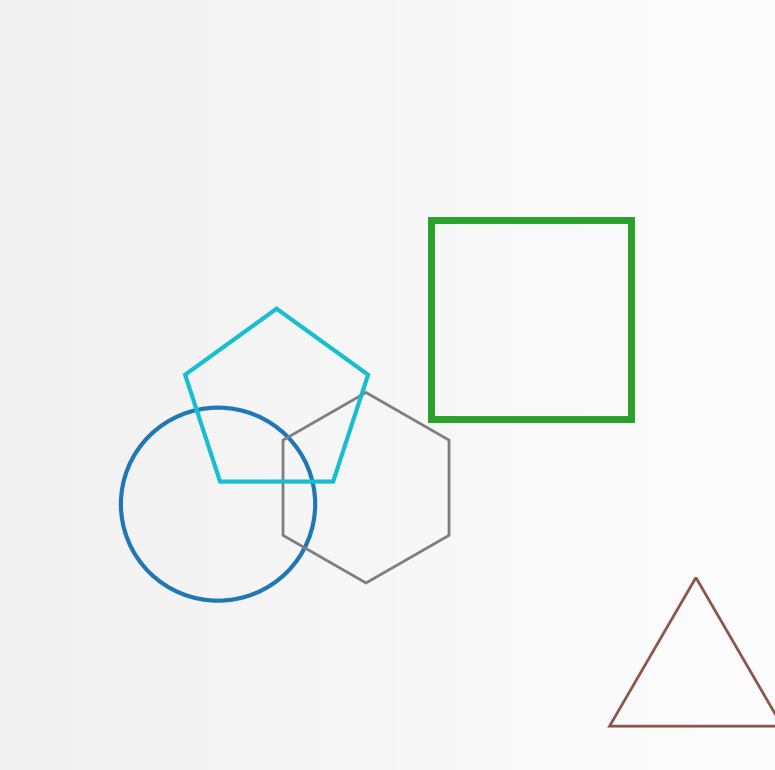[{"shape": "circle", "thickness": 1.5, "radius": 0.63, "center": [0.281, 0.345]}, {"shape": "square", "thickness": 2.5, "radius": 0.64, "center": [0.685, 0.585]}, {"shape": "triangle", "thickness": 1, "radius": 0.64, "center": [0.898, 0.121]}, {"shape": "hexagon", "thickness": 1, "radius": 0.62, "center": [0.472, 0.367]}, {"shape": "pentagon", "thickness": 1.5, "radius": 0.62, "center": [0.357, 0.475]}]